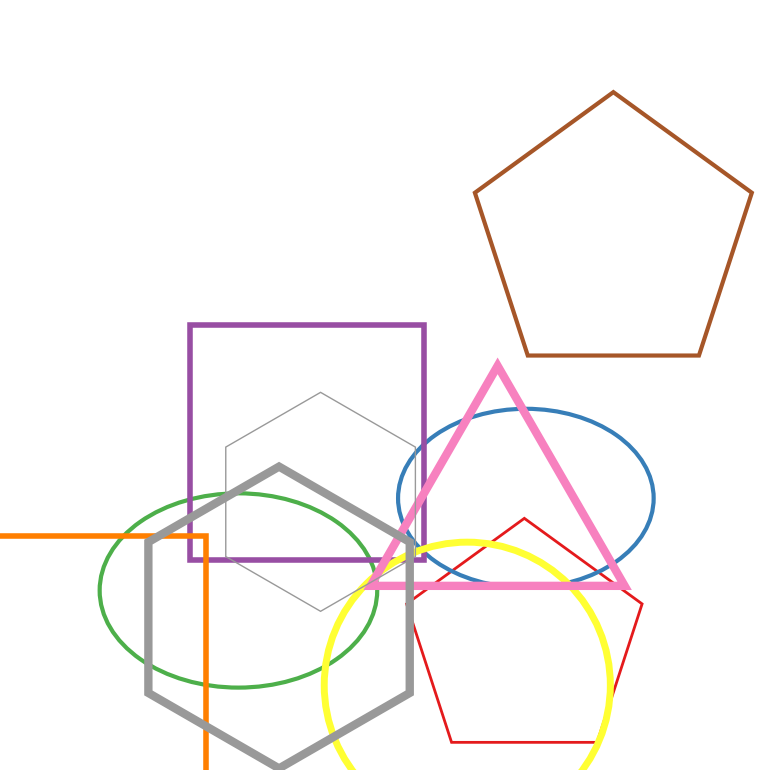[{"shape": "pentagon", "thickness": 1, "radius": 0.8, "center": [0.681, 0.166]}, {"shape": "oval", "thickness": 1.5, "radius": 0.83, "center": [0.683, 0.353]}, {"shape": "oval", "thickness": 1.5, "radius": 0.9, "center": [0.31, 0.233]}, {"shape": "square", "thickness": 2, "radius": 0.76, "center": [0.399, 0.425]}, {"shape": "square", "thickness": 2, "radius": 0.82, "center": [0.104, 0.141]}, {"shape": "circle", "thickness": 2.5, "radius": 0.93, "center": [0.607, 0.11]}, {"shape": "pentagon", "thickness": 1.5, "radius": 0.95, "center": [0.797, 0.691]}, {"shape": "triangle", "thickness": 3, "radius": 0.95, "center": [0.646, 0.334]}, {"shape": "hexagon", "thickness": 3, "radius": 0.98, "center": [0.362, 0.198]}, {"shape": "hexagon", "thickness": 0.5, "radius": 0.71, "center": [0.416, 0.348]}]